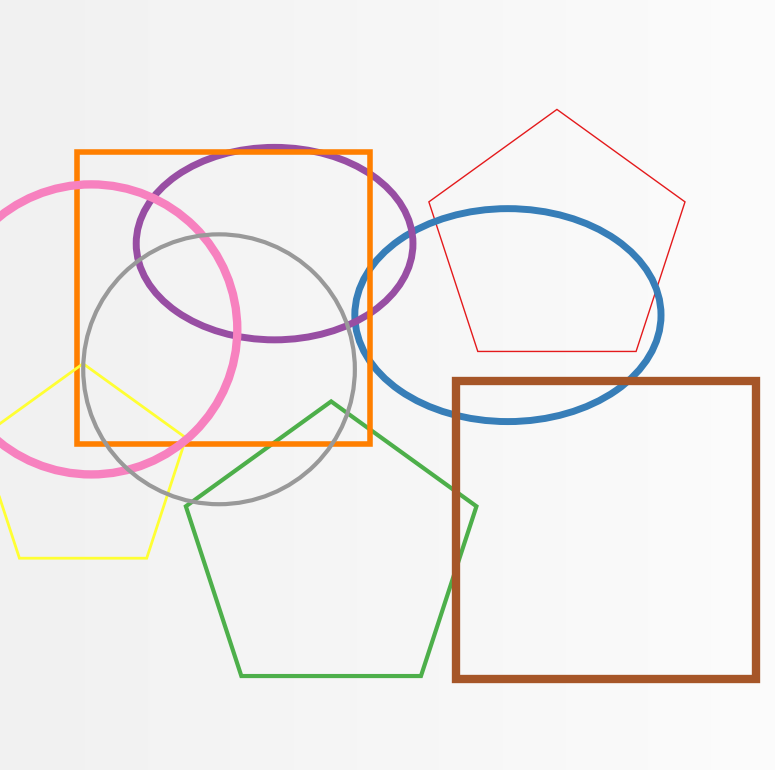[{"shape": "pentagon", "thickness": 0.5, "radius": 0.87, "center": [0.719, 0.684]}, {"shape": "oval", "thickness": 2.5, "radius": 0.99, "center": [0.655, 0.591]}, {"shape": "pentagon", "thickness": 1.5, "radius": 0.99, "center": [0.427, 0.282]}, {"shape": "oval", "thickness": 2.5, "radius": 0.89, "center": [0.354, 0.684]}, {"shape": "square", "thickness": 2, "radius": 0.95, "center": [0.288, 0.613]}, {"shape": "pentagon", "thickness": 1, "radius": 0.7, "center": [0.107, 0.388]}, {"shape": "square", "thickness": 3, "radius": 0.97, "center": [0.782, 0.312]}, {"shape": "circle", "thickness": 3, "radius": 0.94, "center": [0.118, 0.572]}, {"shape": "circle", "thickness": 1.5, "radius": 0.88, "center": [0.283, 0.52]}]